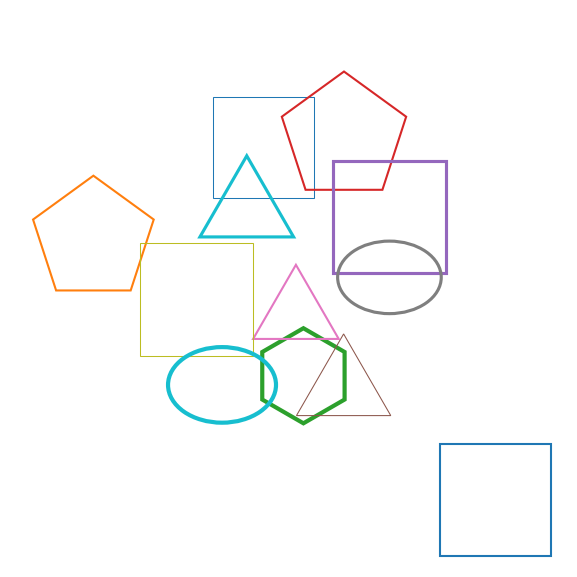[{"shape": "square", "thickness": 1, "radius": 0.48, "center": [0.858, 0.133]}, {"shape": "square", "thickness": 0.5, "radius": 0.44, "center": [0.457, 0.744]}, {"shape": "pentagon", "thickness": 1, "radius": 0.55, "center": [0.162, 0.585]}, {"shape": "hexagon", "thickness": 2, "radius": 0.41, "center": [0.525, 0.348]}, {"shape": "pentagon", "thickness": 1, "radius": 0.57, "center": [0.596, 0.762]}, {"shape": "square", "thickness": 1.5, "radius": 0.49, "center": [0.675, 0.623]}, {"shape": "triangle", "thickness": 0.5, "radius": 0.47, "center": [0.595, 0.327]}, {"shape": "triangle", "thickness": 1, "radius": 0.43, "center": [0.512, 0.455]}, {"shape": "oval", "thickness": 1.5, "radius": 0.45, "center": [0.674, 0.519]}, {"shape": "square", "thickness": 0.5, "radius": 0.49, "center": [0.34, 0.481]}, {"shape": "triangle", "thickness": 1.5, "radius": 0.47, "center": [0.427, 0.636]}, {"shape": "oval", "thickness": 2, "radius": 0.47, "center": [0.384, 0.333]}]